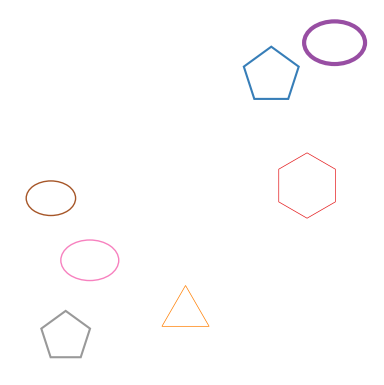[{"shape": "hexagon", "thickness": 0.5, "radius": 0.42, "center": [0.798, 0.518]}, {"shape": "pentagon", "thickness": 1.5, "radius": 0.37, "center": [0.705, 0.804]}, {"shape": "oval", "thickness": 3, "radius": 0.4, "center": [0.869, 0.889]}, {"shape": "triangle", "thickness": 0.5, "radius": 0.35, "center": [0.482, 0.188]}, {"shape": "oval", "thickness": 1, "radius": 0.32, "center": [0.132, 0.485]}, {"shape": "oval", "thickness": 1, "radius": 0.38, "center": [0.233, 0.324]}, {"shape": "pentagon", "thickness": 1.5, "radius": 0.33, "center": [0.171, 0.126]}]